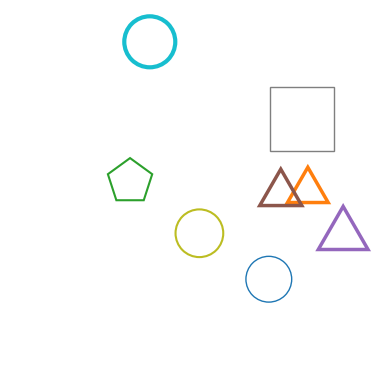[{"shape": "circle", "thickness": 1, "radius": 0.3, "center": [0.698, 0.275]}, {"shape": "triangle", "thickness": 2.5, "radius": 0.31, "center": [0.8, 0.504]}, {"shape": "pentagon", "thickness": 1.5, "radius": 0.3, "center": [0.338, 0.529]}, {"shape": "triangle", "thickness": 2.5, "radius": 0.37, "center": [0.891, 0.389]}, {"shape": "triangle", "thickness": 2.5, "radius": 0.32, "center": [0.729, 0.498]}, {"shape": "square", "thickness": 1, "radius": 0.42, "center": [0.784, 0.692]}, {"shape": "circle", "thickness": 1.5, "radius": 0.31, "center": [0.518, 0.394]}, {"shape": "circle", "thickness": 3, "radius": 0.33, "center": [0.389, 0.891]}]